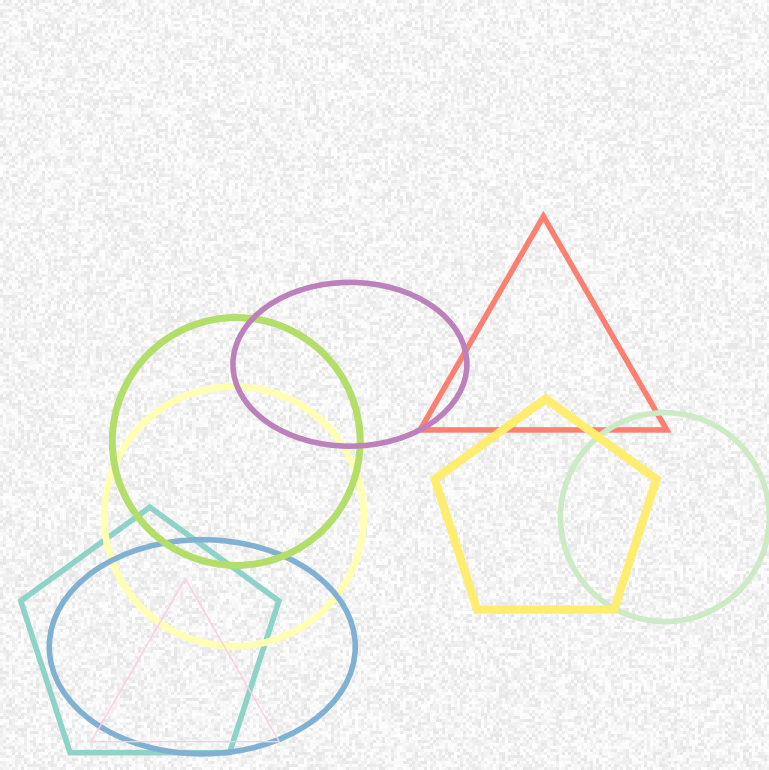[{"shape": "pentagon", "thickness": 2, "radius": 0.88, "center": [0.195, 0.165]}, {"shape": "circle", "thickness": 2.5, "radius": 0.84, "center": [0.304, 0.329]}, {"shape": "triangle", "thickness": 2, "radius": 0.92, "center": [0.706, 0.534]}, {"shape": "oval", "thickness": 2, "radius": 0.99, "center": [0.263, 0.16]}, {"shape": "circle", "thickness": 2.5, "radius": 0.8, "center": [0.307, 0.427]}, {"shape": "triangle", "thickness": 0.5, "radius": 0.71, "center": [0.241, 0.107]}, {"shape": "oval", "thickness": 2, "radius": 0.76, "center": [0.454, 0.527]}, {"shape": "circle", "thickness": 2, "radius": 0.68, "center": [0.863, 0.328]}, {"shape": "pentagon", "thickness": 3, "radius": 0.76, "center": [0.709, 0.331]}]